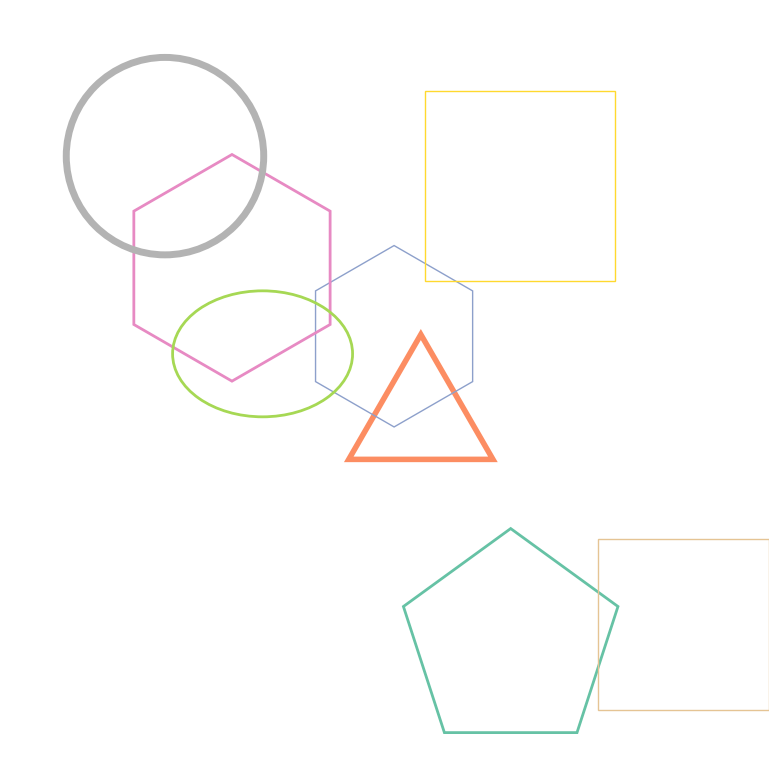[{"shape": "pentagon", "thickness": 1, "radius": 0.73, "center": [0.663, 0.167]}, {"shape": "triangle", "thickness": 2, "radius": 0.54, "center": [0.547, 0.457]}, {"shape": "hexagon", "thickness": 0.5, "radius": 0.59, "center": [0.512, 0.563]}, {"shape": "hexagon", "thickness": 1, "radius": 0.74, "center": [0.301, 0.652]}, {"shape": "oval", "thickness": 1, "radius": 0.58, "center": [0.341, 0.54]}, {"shape": "square", "thickness": 0.5, "radius": 0.62, "center": [0.676, 0.758]}, {"shape": "square", "thickness": 0.5, "radius": 0.55, "center": [0.888, 0.189]}, {"shape": "circle", "thickness": 2.5, "radius": 0.64, "center": [0.214, 0.797]}]